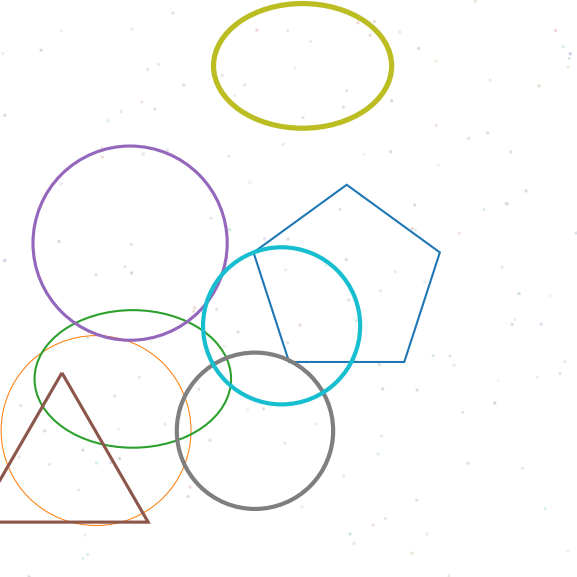[{"shape": "pentagon", "thickness": 1, "radius": 0.85, "center": [0.6, 0.51]}, {"shape": "circle", "thickness": 0.5, "radius": 0.82, "center": [0.166, 0.254]}, {"shape": "oval", "thickness": 1, "radius": 0.85, "center": [0.23, 0.343]}, {"shape": "circle", "thickness": 1.5, "radius": 0.84, "center": [0.225, 0.578]}, {"shape": "triangle", "thickness": 1.5, "radius": 0.86, "center": [0.107, 0.181]}, {"shape": "circle", "thickness": 2, "radius": 0.68, "center": [0.442, 0.253]}, {"shape": "oval", "thickness": 2.5, "radius": 0.77, "center": [0.524, 0.885]}, {"shape": "circle", "thickness": 2, "radius": 0.68, "center": [0.488, 0.435]}]